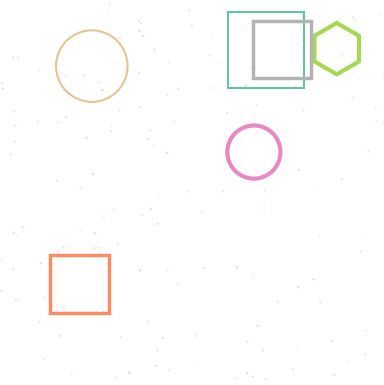[{"shape": "square", "thickness": 1.5, "radius": 0.49, "center": [0.691, 0.87]}, {"shape": "square", "thickness": 2.5, "radius": 0.38, "center": [0.206, 0.262]}, {"shape": "circle", "thickness": 3, "radius": 0.34, "center": [0.659, 0.605]}, {"shape": "hexagon", "thickness": 3, "radius": 0.33, "center": [0.875, 0.874]}, {"shape": "circle", "thickness": 1.5, "radius": 0.46, "center": [0.238, 0.828]}, {"shape": "square", "thickness": 2.5, "radius": 0.37, "center": [0.732, 0.871]}]